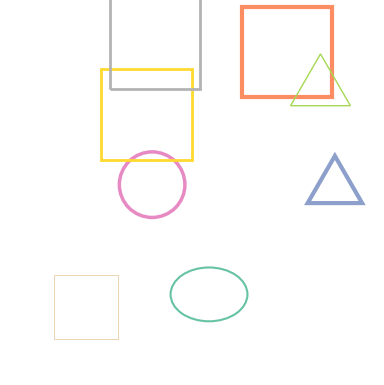[{"shape": "oval", "thickness": 1.5, "radius": 0.5, "center": [0.543, 0.235]}, {"shape": "square", "thickness": 3, "radius": 0.59, "center": [0.746, 0.865]}, {"shape": "triangle", "thickness": 3, "radius": 0.41, "center": [0.87, 0.513]}, {"shape": "circle", "thickness": 2.5, "radius": 0.43, "center": [0.395, 0.52]}, {"shape": "triangle", "thickness": 1, "radius": 0.45, "center": [0.832, 0.77]}, {"shape": "square", "thickness": 2, "radius": 0.59, "center": [0.382, 0.702]}, {"shape": "square", "thickness": 0.5, "radius": 0.42, "center": [0.223, 0.202]}, {"shape": "square", "thickness": 2, "radius": 0.59, "center": [0.403, 0.886]}]